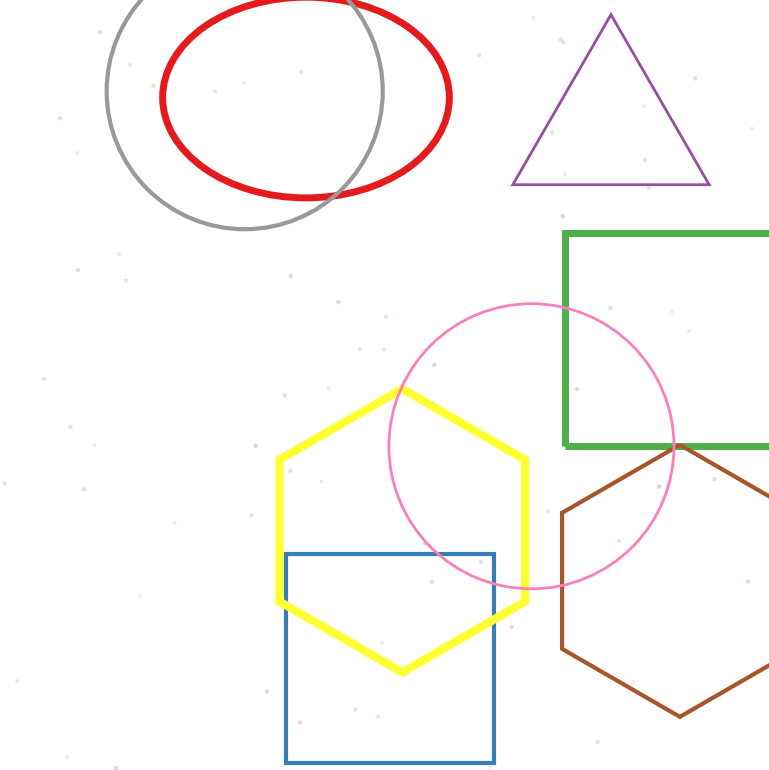[{"shape": "oval", "thickness": 2.5, "radius": 0.93, "center": [0.397, 0.873]}, {"shape": "square", "thickness": 1.5, "radius": 0.68, "center": [0.506, 0.144]}, {"shape": "square", "thickness": 2.5, "radius": 0.69, "center": [0.871, 0.559]}, {"shape": "triangle", "thickness": 1, "radius": 0.74, "center": [0.793, 0.834]}, {"shape": "hexagon", "thickness": 3, "radius": 0.92, "center": [0.522, 0.311]}, {"shape": "hexagon", "thickness": 1.5, "radius": 0.88, "center": [0.883, 0.246]}, {"shape": "circle", "thickness": 1, "radius": 0.93, "center": [0.69, 0.42]}, {"shape": "circle", "thickness": 1.5, "radius": 0.9, "center": [0.318, 0.882]}]